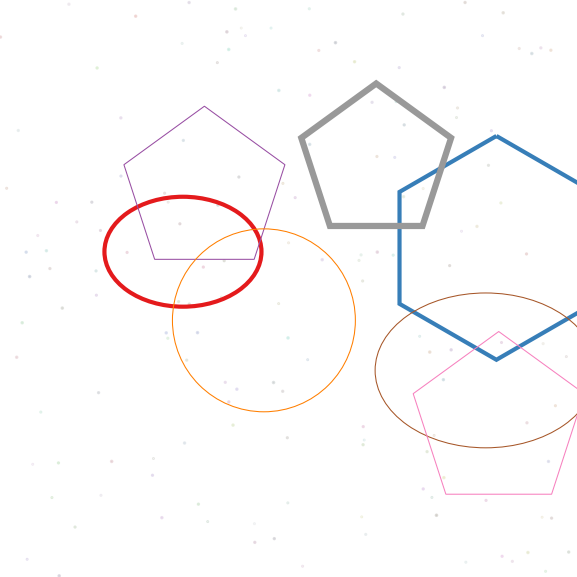[{"shape": "oval", "thickness": 2, "radius": 0.68, "center": [0.317, 0.563]}, {"shape": "hexagon", "thickness": 2, "radius": 0.97, "center": [0.86, 0.57]}, {"shape": "pentagon", "thickness": 0.5, "radius": 0.73, "center": [0.354, 0.669]}, {"shape": "circle", "thickness": 0.5, "radius": 0.79, "center": [0.457, 0.444]}, {"shape": "oval", "thickness": 0.5, "radius": 0.96, "center": [0.841, 0.358]}, {"shape": "pentagon", "thickness": 0.5, "radius": 0.78, "center": [0.864, 0.269]}, {"shape": "pentagon", "thickness": 3, "radius": 0.68, "center": [0.651, 0.718]}]